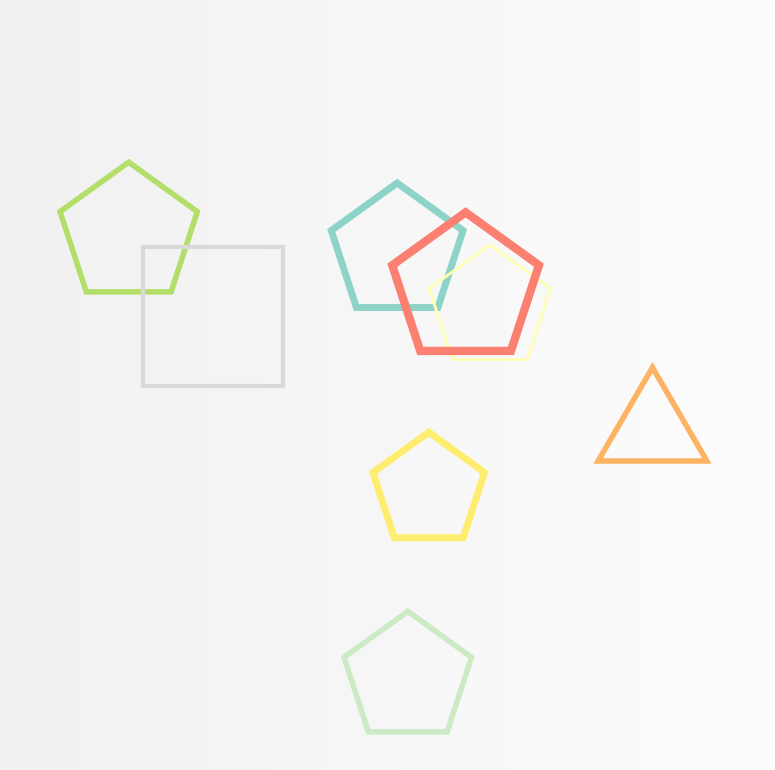[{"shape": "pentagon", "thickness": 2.5, "radius": 0.45, "center": [0.512, 0.673]}, {"shape": "pentagon", "thickness": 1, "radius": 0.41, "center": [0.632, 0.6]}, {"shape": "pentagon", "thickness": 3, "radius": 0.5, "center": [0.601, 0.625]}, {"shape": "triangle", "thickness": 2, "radius": 0.41, "center": [0.842, 0.442]}, {"shape": "pentagon", "thickness": 2, "radius": 0.47, "center": [0.166, 0.696]}, {"shape": "square", "thickness": 1.5, "radius": 0.45, "center": [0.275, 0.589]}, {"shape": "pentagon", "thickness": 2, "radius": 0.43, "center": [0.526, 0.12]}, {"shape": "pentagon", "thickness": 2.5, "radius": 0.38, "center": [0.553, 0.363]}]